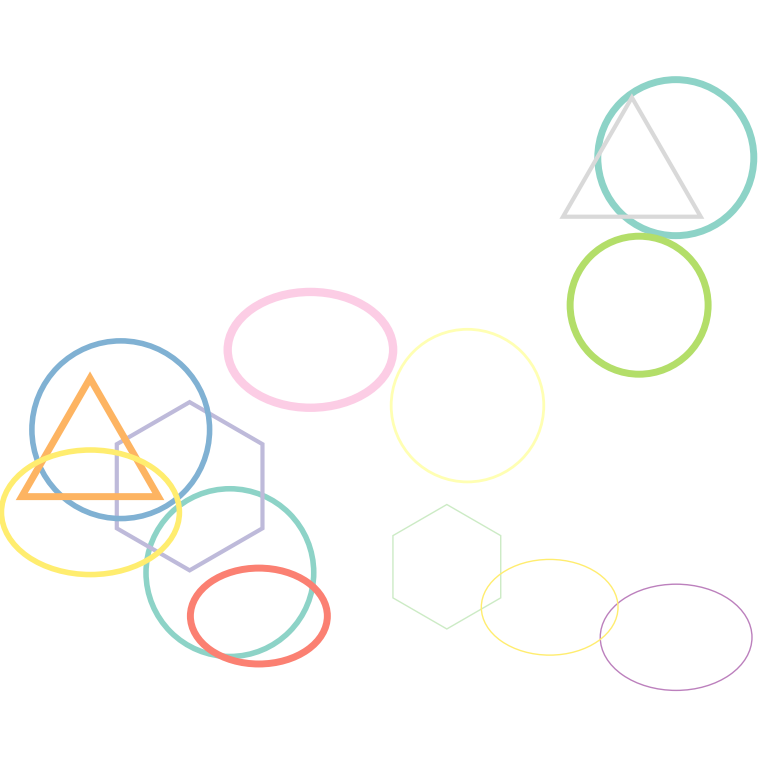[{"shape": "circle", "thickness": 2, "radius": 0.54, "center": [0.299, 0.256]}, {"shape": "circle", "thickness": 2.5, "radius": 0.51, "center": [0.878, 0.795]}, {"shape": "circle", "thickness": 1, "radius": 0.5, "center": [0.607, 0.473]}, {"shape": "hexagon", "thickness": 1.5, "radius": 0.55, "center": [0.246, 0.369]}, {"shape": "oval", "thickness": 2.5, "radius": 0.44, "center": [0.336, 0.2]}, {"shape": "circle", "thickness": 2, "radius": 0.58, "center": [0.157, 0.442]}, {"shape": "triangle", "thickness": 2.5, "radius": 0.51, "center": [0.117, 0.406]}, {"shape": "circle", "thickness": 2.5, "radius": 0.45, "center": [0.83, 0.604]}, {"shape": "oval", "thickness": 3, "radius": 0.54, "center": [0.403, 0.546]}, {"shape": "triangle", "thickness": 1.5, "radius": 0.52, "center": [0.821, 0.77]}, {"shape": "oval", "thickness": 0.5, "radius": 0.49, "center": [0.878, 0.172]}, {"shape": "hexagon", "thickness": 0.5, "radius": 0.4, "center": [0.58, 0.264]}, {"shape": "oval", "thickness": 2, "radius": 0.58, "center": [0.117, 0.335]}, {"shape": "oval", "thickness": 0.5, "radius": 0.44, "center": [0.714, 0.211]}]